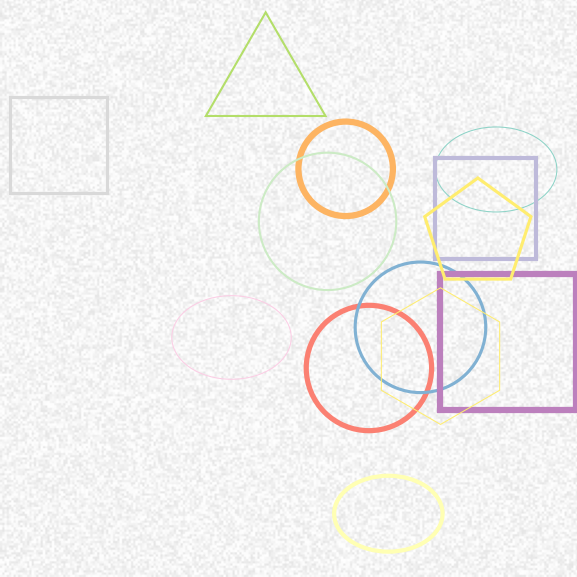[{"shape": "oval", "thickness": 0.5, "radius": 0.53, "center": [0.859, 0.706]}, {"shape": "oval", "thickness": 2, "radius": 0.47, "center": [0.672, 0.11]}, {"shape": "square", "thickness": 2, "radius": 0.44, "center": [0.841, 0.638]}, {"shape": "circle", "thickness": 2.5, "radius": 0.54, "center": [0.639, 0.362]}, {"shape": "circle", "thickness": 1.5, "radius": 0.57, "center": [0.728, 0.432]}, {"shape": "circle", "thickness": 3, "radius": 0.41, "center": [0.599, 0.707]}, {"shape": "triangle", "thickness": 1, "radius": 0.6, "center": [0.46, 0.858]}, {"shape": "oval", "thickness": 0.5, "radius": 0.52, "center": [0.401, 0.415]}, {"shape": "square", "thickness": 1.5, "radius": 0.42, "center": [0.101, 0.748]}, {"shape": "square", "thickness": 3, "radius": 0.59, "center": [0.879, 0.407]}, {"shape": "circle", "thickness": 1, "radius": 0.59, "center": [0.567, 0.616]}, {"shape": "hexagon", "thickness": 0.5, "radius": 0.59, "center": [0.763, 0.382]}, {"shape": "pentagon", "thickness": 1.5, "radius": 0.48, "center": [0.827, 0.594]}]